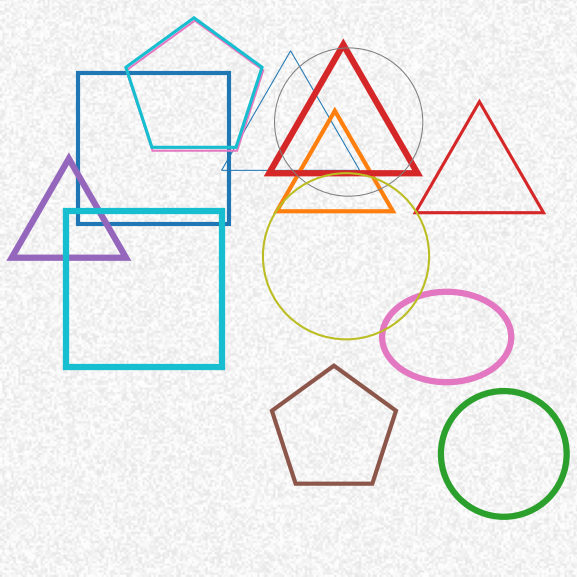[{"shape": "square", "thickness": 2, "radius": 0.65, "center": [0.266, 0.741]}, {"shape": "triangle", "thickness": 0.5, "radius": 0.69, "center": [0.503, 0.773]}, {"shape": "triangle", "thickness": 2, "radius": 0.58, "center": [0.58, 0.691]}, {"shape": "circle", "thickness": 3, "radius": 0.54, "center": [0.872, 0.213]}, {"shape": "triangle", "thickness": 3, "radius": 0.74, "center": [0.595, 0.773]}, {"shape": "triangle", "thickness": 1.5, "radius": 0.64, "center": [0.83, 0.695]}, {"shape": "triangle", "thickness": 3, "radius": 0.57, "center": [0.119, 0.61]}, {"shape": "pentagon", "thickness": 2, "radius": 0.56, "center": [0.578, 0.253]}, {"shape": "pentagon", "thickness": 1, "radius": 0.62, "center": [0.337, 0.839]}, {"shape": "oval", "thickness": 3, "radius": 0.56, "center": [0.773, 0.416]}, {"shape": "circle", "thickness": 0.5, "radius": 0.64, "center": [0.604, 0.788]}, {"shape": "circle", "thickness": 1, "radius": 0.72, "center": [0.599, 0.555]}, {"shape": "square", "thickness": 3, "radius": 0.68, "center": [0.25, 0.498]}, {"shape": "pentagon", "thickness": 1.5, "radius": 0.62, "center": [0.336, 0.844]}]